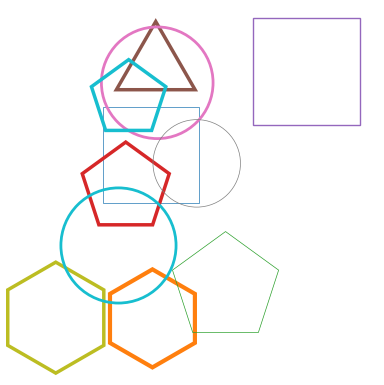[{"shape": "square", "thickness": 0.5, "radius": 0.62, "center": [0.393, 0.598]}, {"shape": "hexagon", "thickness": 3, "radius": 0.64, "center": [0.396, 0.173]}, {"shape": "pentagon", "thickness": 0.5, "radius": 0.72, "center": [0.586, 0.254]}, {"shape": "pentagon", "thickness": 2.5, "radius": 0.59, "center": [0.327, 0.512]}, {"shape": "square", "thickness": 1, "radius": 0.69, "center": [0.797, 0.814]}, {"shape": "triangle", "thickness": 2.5, "radius": 0.59, "center": [0.404, 0.826]}, {"shape": "circle", "thickness": 2, "radius": 0.73, "center": [0.408, 0.785]}, {"shape": "circle", "thickness": 0.5, "radius": 0.57, "center": [0.511, 0.576]}, {"shape": "hexagon", "thickness": 2.5, "radius": 0.72, "center": [0.145, 0.175]}, {"shape": "circle", "thickness": 2, "radius": 0.75, "center": [0.308, 0.362]}, {"shape": "pentagon", "thickness": 2.5, "radius": 0.51, "center": [0.334, 0.743]}]